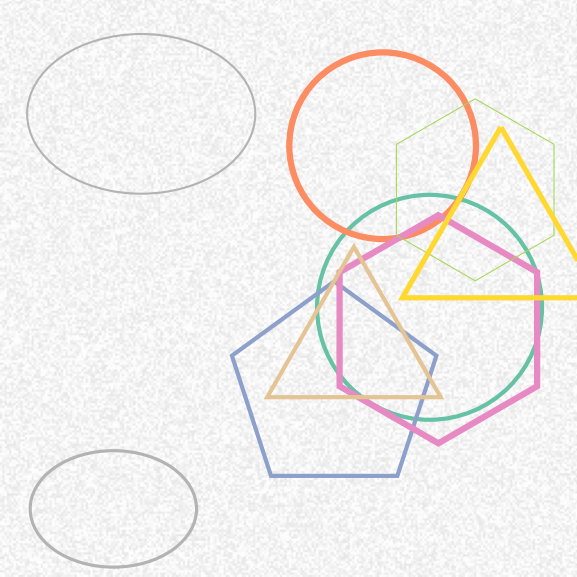[{"shape": "circle", "thickness": 2, "radius": 0.97, "center": [0.744, 0.467]}, {"shape": "circle", "thickness": 3, "radius": 0.81, "center": [0.663, 0.747]}, {"shape": "pentagon", "thickness": 2, "radius": 0.93, "center": [0.579, 0.326]}, {"shape": "hexagon", "thickness": 3, "radius": 0.99, "center": [0.759, 0.429]}, {"shape": "hexagon", "thickness": 0.5, "radius": 0.79, "center": [0.823, 0.67]}, {"shape": "triangle", "thickness": 2.5, "radius": 0.99, "center": [0.867, 0.582]}, {"shape": "triangle", "thickness": 2, "radius": 0.87, "center": [0.613, 0.398]}, {"shape": "oval", "thickness": 1, "radius": 0.99, "center": [0.245, 0.802]}, {"shape": "oval", "thickness": 1.5, "radius": 0.72, "center": [0.196, 0.118]}]